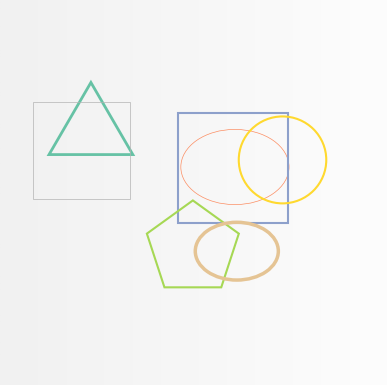[{"shape": "triangle", "thickness": 2, "radius": 0.62, "center": [0.235, 0.661]}, {"shape": "oval", "thickness": 0.5, "radius": 0.7, "center": [0.606, 0.566]}, {"shape": "square", "thickness": 1.5, "radius": 0.71, "center": [0.601, 0.563]}, {"shape": "pentagon", "thickness": 1.5, "radius": 0.62, "center": [0.498, 0.355]}, {"shape": "circle", "thickness": 1.5, "radius": 0.56, "center": [0.729, 0.585]}, {"shape": "oval", "thickness": 2.5, "radius": 0.54, "center": [0.611, 0.348]}, {"shape": "square", "thickness": 0.5, "radius": 0.63, "center": [0.21, 0.609]}]